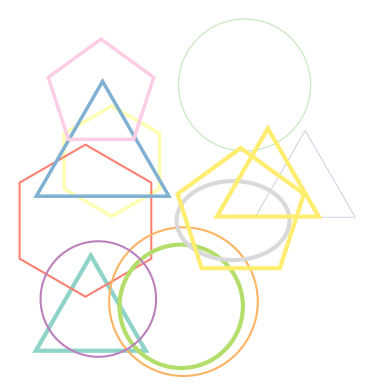[{"shape": "triangle", "thickness": 3, "radius": 0.82, "center": [0.236, 0.171]}, {"shape": "hexagon", "thickness": 2.5, "radius": 0.72, "center": [0.29, 0.581]}, {"shape": "triangle", "thickness": 0.5, "radius": 0.75, "center": [0.793, 0.511]}, {"shape": "hexagon", "thickness": 1.5, "radius": 0.99, "center": [0.222, 0.427]}, {"shape": "triangle", "thickness": 2.5, "radius": 0.99, "center": [0.266, 0.59]}, {"shape": "circle", "thickness": 1.5, "radius": 0.97, "center": [0.477, 0.216]}, {"shape": "circle", "thickness": 3, "radius": 0.8, "center": [0.471, 0.204]}, {"shape": "pentagon", "thickness": 2.5, "radius": 0.72, "center": [0.262, 0.754]}, {"shape": "oval", "thickness": 3, "radius": 0.73, "center": [0.605, 0.427]}, {"shape": "circle", "thickness": 1.5, "radius": 0.75, "center": [0.255, 0.223]}, {"shape": "circle", "thickness": 1, "radius": 0.86, "center": [0.635, 0.779]}, {"shape": "pentagon", "thickness": 3, "radius": 0.86, "center": [0.625, 0.443]}, {"shape": "triangle", "thickness": 3, "radius": 0.76, "center": [0.696, 0.514]}]